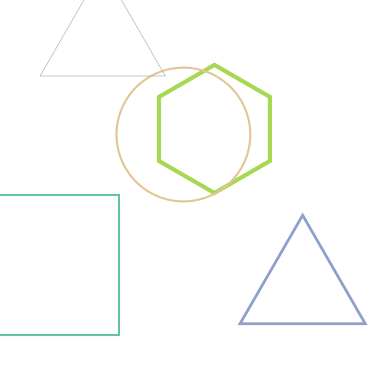[{"shape": "square", "thickness": 1.5, "radius": 0.91, "center": [0.126, 0.312]}, {"shape": "triangle", "thickness": 2, "radius": 0.94, "center": [0.786, 0.253]}, {"shape": "hexagon", "thickness": 3, "radius": 0.83, "center": [0.557, 0.665]}, {"shape": "circle", "thickness": 1.5, "radius": 0.87, "center": [0.476, 0.651]}, {"shape": "triangle", "thickness": 0.5, "radius": 0.94, "center": [0.267, 0.897]}]